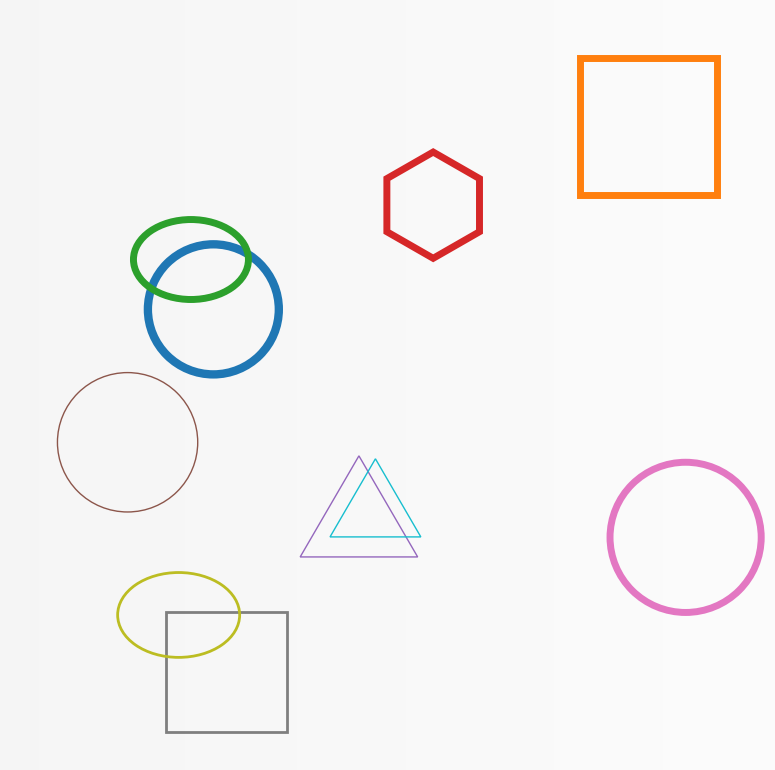[{"shape": "circle", "thickness": 3, "radius": 0.42, "center": [0.275, 0.598]}, {"shape": "square", "thickness": 2.5, "radius": 0.44, "center": [0.836, 0.836]}, {"shape": "oval", "thickness": 2.5, "radius": 0.37, "center": [0.246, 0.663]}, {"shape": "hexagon", "thickness": 2.5, "radius": 0.34, "center": [0.559, 0.734]}, {"shape": "triangle", "thickness": 0.5, "radius": 0.44, "center": [0.463, 0.32]}, {"shape": "circle", "thickness": 0.5, "radius": 0.45, "center": [0.165, 0.426]}, {"shape": "circle", "thickness": 2.5, "radius": 0.49, "center": [0.885, 0.302]}, {"shape": "square", "thickness": 1, "radius": 0.39, "center": [0.293, 0.127]}, {"shape": "oval", "thickness": 1, "radius": 0.39, "center": [0.231, 0.201]}, {"shape": "triangle", "thickness": 0.5, "radius": 0.34, "center": [0.484, 0.337]}]